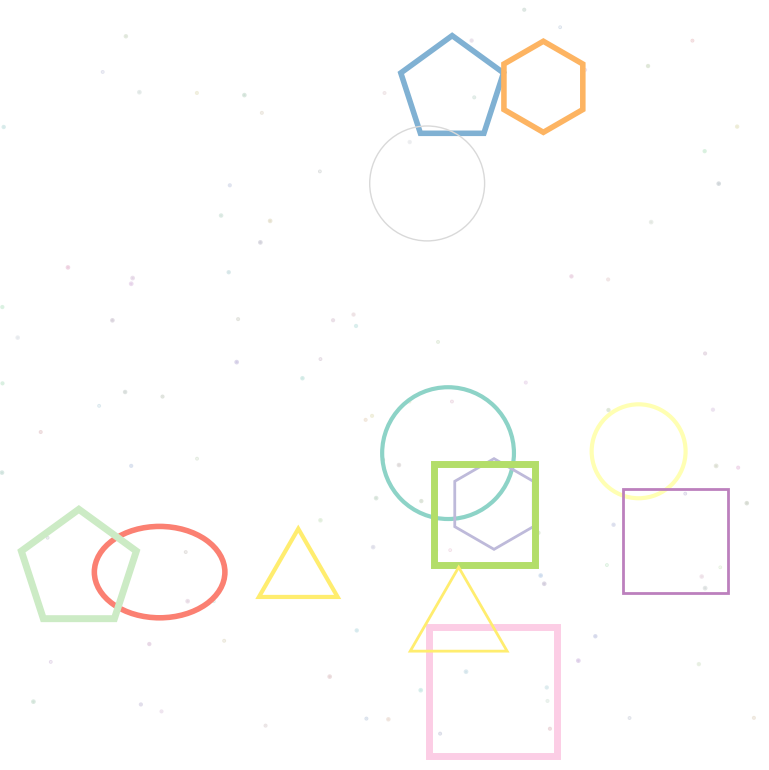[{"shape": "circle", "thickness": 1.5, "radius": 0.43, "center": [0.582, 0.412]}, {"shape": "circle", "thickness": 1.5, "radius": 0.3, "center": [0.829, 0.414]}, {"shape": "hexagon", "thickness": 1, "radius": 0.29, "center": [0.642, 0.345]}, {"shape": "oval", "thickness": 2, "radius": 0.42, "center": [0.207, 0.257]}, {"shape": "pentagon", "thickness": 2, "radius": 0.35, "center": [0.587, 0.884]}, {"shape": "hexagon", "thickness": 2, "radius": 0.3, "center": [0.706, 0.887]}, {"shape": "square", "thickness": 2.5, "radius": 0.33, "center": [0.63, 0.332]}, {"shape": "square", "thickness": 2.5, "radius": 0.42, "center": [0.64, 0.102]}, {"shape": "circle", "thickness": 0.5, "radius": 0.37, "center": [0.555, 0.762]}, {"shape": "square", "thickness": 1, "radius": 0.34, "center": [0.878, 0.298]}, {"shape": "pentagon", "thickness": 2.5, "radius": 0.39, "center": [0.102, 0.26]}, {"shape": "triangle", "thickness": 1.5, "radius": 0.3, "center": [0.387, 0.254]}, {"shape": "triangle", "thickness": 1, "radius": 0.36, "center": [0.596, 0.191]}]